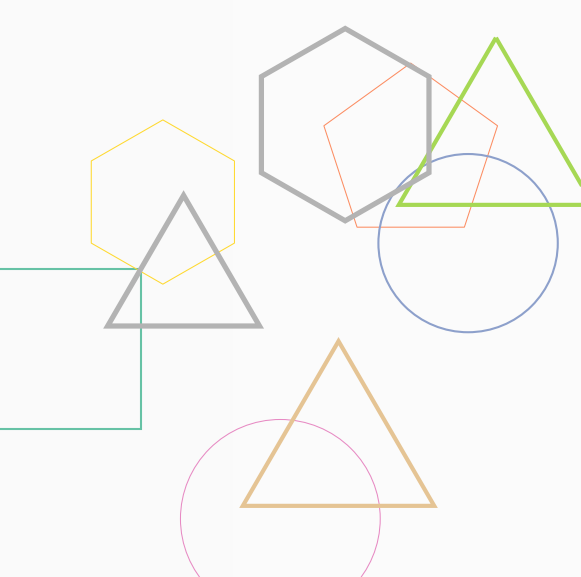[{"shape": "square", "thickness": 1, "radius": 0.69, "center": [0.104, 0.394]}, {"shape": "pentagon", "thickness": 0.5, "radius": 0.79, "center": [0.707, 0.733]}, {"shape": "circle", "thickness": 1, "radius": 0.77, "center": [0.805, 0.578]}, {"shape": "circle", "thickness": 0.5, "radius": 0.86, "center": [0.482, 0.101]}, {"shape": "triangle", "thickness": 2, "radius": 0.96, "center": [0.853, 0.741]}, {"shape": "hexagon", "thickness": 0.5, "radius": 0.71, "center": [0.28, 0.649]}, {"shape": "triangle", "thickness": 2, "radius": 0.95, "center": [0.582, 0.218]}, {"shape": "triangle", "thickness": 2.5, "radius": 0.75, "center": [0.316, 0.51]}, {"shape": "hexagon", "thickness": 2.5, "radius": 0.83, "center": [0.594, 0.783]}]